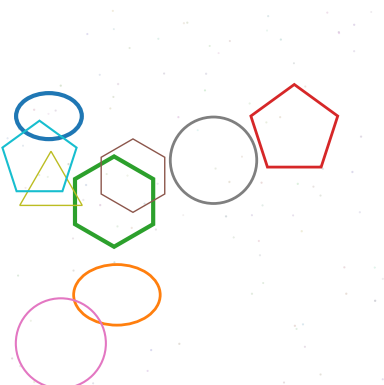[{"shape": "oval", "thickness": 3, "radius": 0.43, "center": [0.127, 0.698]}, {"shape": "oval", "thickness": 2, "radius": 0.56, "center": [0.304, 0.234]}, {"shape": "hexagon", "thickness": 3, "radius": 0.59, "center": [0.296, 0.476]}, {"shape": "pentagon", "thickness": 2, "radius": 0.59, "center": [0.764, 0.662]}, {"shape": "hexagon", "thickness": 1, "radius": 0.48, "center": [0.345, 0.544]}, {"shape": "circle", "thickness": 1.5, "radius": 0.58, "center": [0.158, 0.108]}, {"shape": "circle", "thickness": 2, "radius": 0.56, "center": [0.555, 0.584]}, {"shape": "triangle", "thickness": 1, "radius": 0.47, "center": [0.132, 0.513]}, {"shape": "pentagon", "thickness": 1.5, "radius": 0.51, "center": [0.103, 0.585]}]